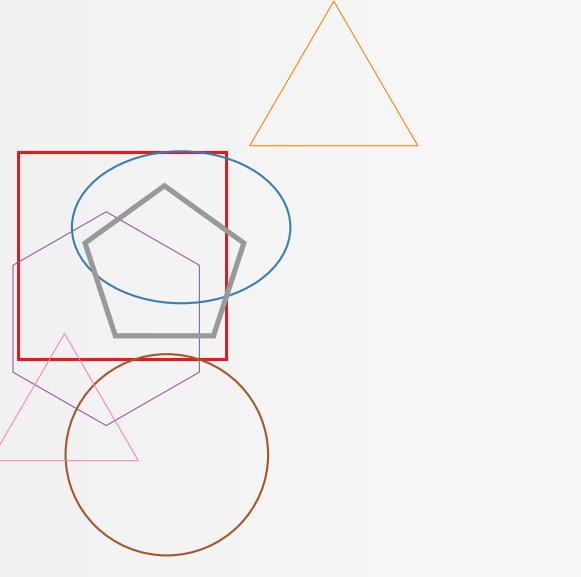[{"shape": "square", "thickness": 1.5, "radius": 0.89, "center": [0.21, 0.557]}, {"shape": "oval", "thickness": 1, "radius": 0.94, "center": [0.312, 0.606]}, {"shape": "hexagon", "thickness": 0.5, "radius": 0.93, "center": [0.183, 0.447]}, {"shape": "triangle", "thickness": 0.5, "radius": 0.83, "center": [0.574, 0.83]}, {"shape": "circle", "thickness": 1, "radius": 0.87, "center": [0.287, 0.212]}, {"shape": "triangle", "thickness": 0.5, "radius": 0.73, "center": [0.111, 0.275]}, {"shape": "pentagon", "thickness": 2.5, "radius": 0.72, "center": [0.283, 0.534]}]